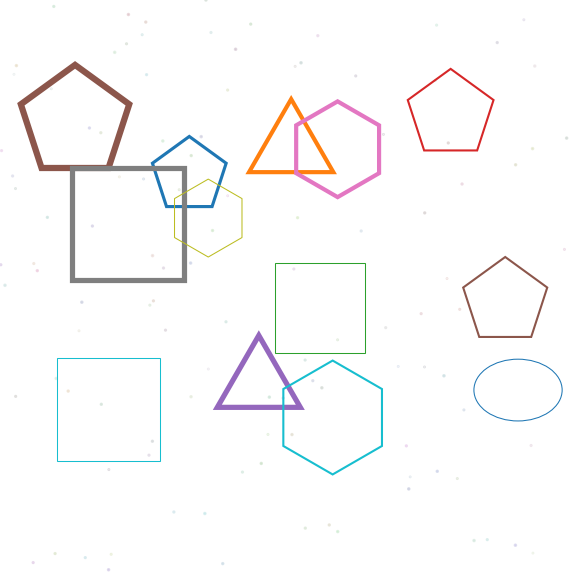[{"shape": "pentagon", "thickness": 1.5, "radius": 0.34, "center": [0.328, 0.696]}, {"shape": "oval", "thickness": 0.5, "radius": 0.38, "center": [0.897, 0.324]}, {"shape": "triangle", "thickness": 2, "radius": 0.42, "center": [0.504, 0.743]}, {"shape": "square", "thickness": 0.5, "radius": 0.39, "center": [0.553, 0.465]}, {"shape": "pentagon", "thickness": 1, "radius": 0.39, "center": [0.78, 0.802]}, {"shape": "triangle", "thickness": 2.5, "radius": 0.41, "center": [0.448, 0.335]}, {"shape": "pentagon", "thickness": 1, "radius": 0.38, "center": [0.875, 0.478]}, {"shape": "pentagon", "thickness": 3, "radius": 0.49, "center": [0.13, 0.788]}, {"shape": "hexagon", "thickness": 2, "radius": 0.41, "center": [0.585, 0.741]}, {"shape": "square", "thickness": 2.5, "radius": 0.48, "center": [0.221, 0.612]}, {"shape": "hexagon", "thickness": 0.5, "radius": 0.34, "center": [0.361, 0.622]}, {"shape": "hexagon", "thickness": 1, "radius": 0.49, "center": [0.576, 0.276]}, {"shape": "square", "thickness": 0.5, "radius": 0.45, "center": [0.188, 0.29]}]